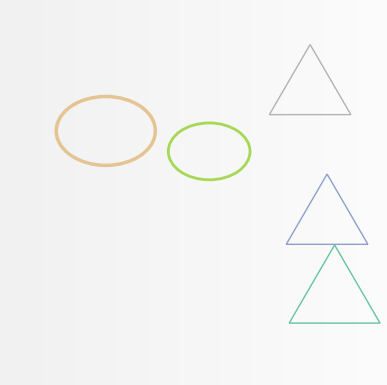[{"shape": "triangle", "thickness": 1, "radius": 0.68, "center": [0.864, 0.228]}, {"shape": "triangle", "thickness": 1, "radius": 0.61, "center": [0.844, 0.426]}, {"shape": "oval", "thickness": 2, "radius": 0.53, "center": [0.54, 0.607]}, {"shape": "oval", "thickness": 2.5, "radius": 0.64, "center": [0.273, 0.66]}, {"shape": "triangle", "thickness": 1, "radius": 0.61, "center": [0.8, 0.763]}]